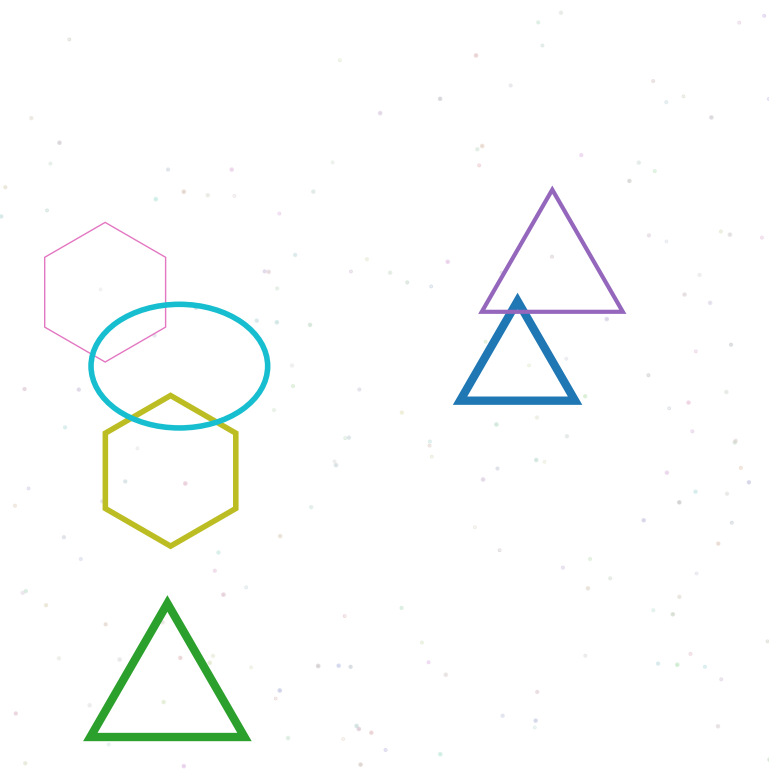[{"shape": "triangle", "thickness": 3, "radius": 0.43, "center": [0.672, 0.523]}, {"shape": "triangle", "thickness": 3, "radius": 0.58, "center": [0.217, 0.101]}, {"shape": "triangle", "thickness": 1.5, "radius": 0.53, "center": [0.717, 0.648]}, {"shape": "hexagon", "thickness": 0.5, "radius": 0.45, "center": [0.137, 0.621]}, {"shape": "hexagon", "thickness": 2, "radius": 0.49, "center": [0.222, 0.389]}, {"shape": "oval", "thickness": 2, "radius": 0.57, "center": [0.233, 0.525]}]